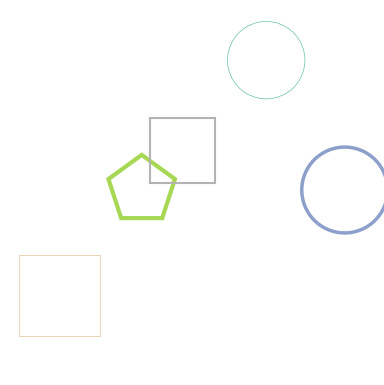[{"shape": "circle", "thickness": 0.5, "radius": 0.5, "center": [0.691, 0.844]}, {"shape": "circle", "thickness": 2.5, "radius": 0.56, "center": [0.895, 0.506]}, {"shape": "pentagon", "thickness": 3, "radius": 0.45, "center": [0.368, 0.507]}, {"shape": "square", "thickness": 0.5, "radius": 0.53, "center": [0.154, 0.231]}, {"shape": "square", "thickness": 1.5, "radius": 0.43, "center": [0.475, 0.609]}]